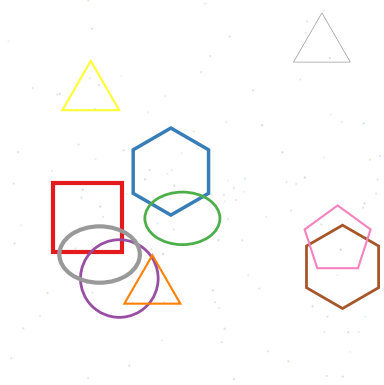[{"shape": "square", "thickness": 3, "radius": 0.45, "center": [0.227, 0.435]}, {"shape": "hexagon", "thickness": 2.5, "radius": 0.57, "center": [0.444, 0.554]}, {"shape": "oval", "thickness": 2, "radius": 0.49, "center": [0.474, 0.433]}, {"shape": "circle", "thickness": 2, "radius": 0.5, "center": [0.31, 0.277]}, {"shape": "triangle", "thickness": 1.5, "radius": 0.42, "center": [0.396, 0.253]}, {"shape": "triangle", "thickness": 1.5, "radius": 0.43, "center": [0.236, 0.757]}, {"shape": "hexagon", "thickness": 2, "radius": 0.54, "center": [0.89, 0.307]}, {"shape": "pentagon", "thickness": 1.5, "radius": 0.45, "center": [0.877, 0.376]}, {"shape": "triangle", "thickness": 0.5, "radius": 0.43, "center": [0.836, 0.881]}, {"shape": "oval", "thickness": 3, "radius": 0.52, "center": [0.259, 0.339]}]